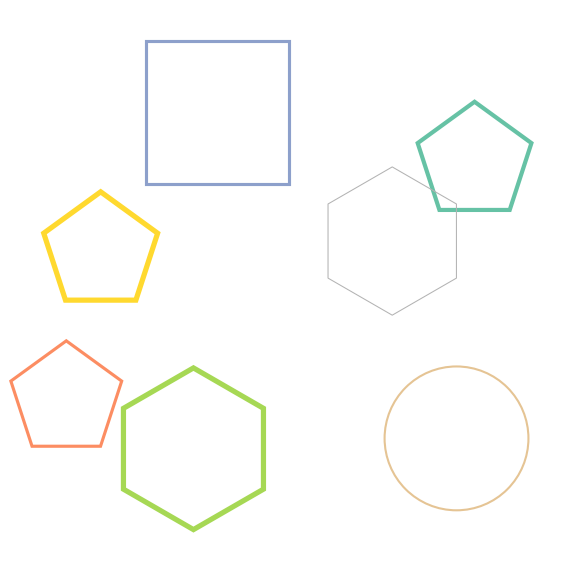[{"shape": "pentagon", "thickness": 2, "radius": 0.52, "center": [0.822, 0.719]}, {"shape": "pentagon", "thickness": 1.5, "radius": 0.5, "center": [0.115, 0.308]}, {"shape": "square", "thickness": 1.5, "radius": 0.62, "center": [0.376, 0.804]}, {"shape": "hexagon", "thickness": 2.5, "radius": 0.7, "center": [0.335, 0.222]}, {"shape": "pentagon", "thickness": 2.5, "radius": 0.52, "center": [0.174, 0.563]}, {"shape": "circle", "thickness": 1, "radius": 0.62, "center": [0.791, 0.24]}, {"shape": "hexagon", "thickness": 0.5, "radius": 0.64, "center": [0.679, 0.582]}]